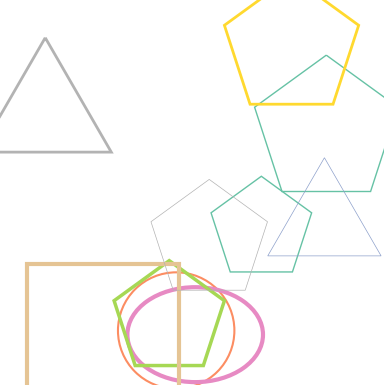[{"shape": "pentagon", "thickness": 1, "radius": 0.98, "center": [0.847, 0.661]}, {"shape": "pentagon", "thickness": 1, "radius": 0.69, "center": [0.679, 0.405]}, {"shape": "circle", "thickness": 1.5, "radius": 0.76, "center": [0.458, 0.141]}, {"shape": "triangle", "thickness": 0.5, "radius": 0.85, "center": [0.843, 0.42]}, {"shape": "oval", "thickness": 3, "radius": 0.88, "center": [0.507, 0.131]}, {"shape": "pentagon", "thickness": 2.5, "radius": 0.75, "center": [0.44, 0.172]}, {"shape": "pentagon", "thickness": 2, "radius": 0.92, "center": [0.757, 0.878]}, {"shape": "square", "thickness": 3, "radius": 0.98, "center": [0.267, 0.117]}, {"shape": "triangle", "thickness": 2, "radius": 0.99, "center": [0.118, 0.704]}, {"shape": "pentagon", "thickness": 0.5, "radius": 0.8, "center": [0.543, 0.375]}]